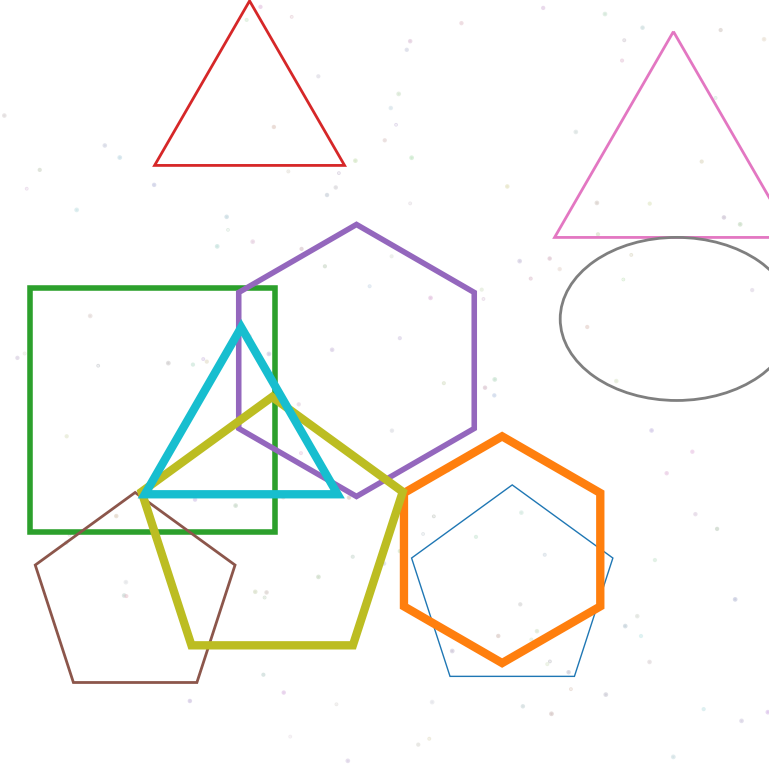[{"shape": "pentagon", "thickness": 0.5, "radius": 0.69, "center": [0.665, 0.233]}, {"shape": "hexagon", "thickness": 3, "radius": 0.74, "center": [0.652, 0.286]}, {"shape": "square", "thickness": 2, "radius": 0.79, "center": [0.198, 0.468]}, {"shape": "triangle", "thickness": 1, "radius": 0.71, "center": [0.324, 0.856]}, {"shape": "hexagon", "thickness": 2, "radius": 0.88, "center": [0.463, 0.532]}, {"shape": "pentagon", "thickness": 1, "radius": 0.68, "center": [0.176, 0.224]}, {"shape": "triangle", "thickness": 1, "radius": 0.89, "center": [0.875, 0.781]}, {"shape": "oval", "thickness": 1, "radius": 0.76, "center": [0.879, 0.586]}, {"shape": "pentagon", "thickness": 3, "radius": 0.89, "center": [0.353, 0.306]}, {"shape": "triangle", "thickness": 3, "radius": 0.72, "center": [0.313, 0.43]}]